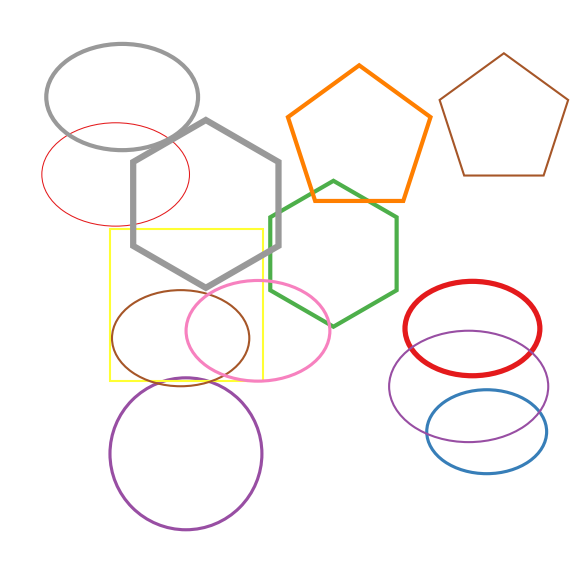[{"shape": "oval", "thickness": 2.5, "radius": 0.58, "center": [0.818, 0.43]}, {"shape": "oval", "thickness": 0.5, "radius": 0.64, "center": [0.2, 0.697]}, {"shape": "oval", "thickness": 1.5, "radius": 0.52, "center": [0.843, 0.252]}, {"shape": "hexagon", "thickness": 2, "radius": 0.63, "center": [0.577, 0.56]}, {"shape": "circle", "thickness": 1.5, "radius": 0.66, "center": [0.322, 0.213]}, {"shape": "oval", "thickness": 1, "radius": 0.69, "center": [0.812, 0.33]}, {"shape": "pentagon", "thickness": 2, "radius": 0.65, "center": [0.622, 0.756]}, {"shape": "square", "thickness": 1, "radius": 0.66, "center": [0.323, 0.471]}, {"shape": "oval", "thickness": 1, "radius": 0.59, "center": [0.313, 0.414]}, {"shape": "pentagon", "thickness": 1, "radius": 0.59, "center": [0.873, 0.79]}, {"shape": "oval", "thickness": 1.5, "radius": 0.62, "center": [0.447, 0.426]}, {"shape": "oval", "thickness": 2, "radius": 0.66, "center": [0.212, 0.831]}, {"shape": "hexagon", "thickness": 3, "radius": 0.73, "center": [0.356, 0.646]}]